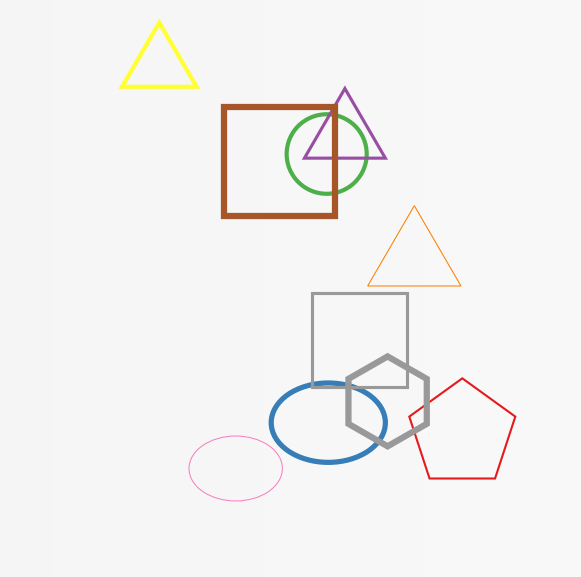[{"shape": "pentagon", "thickness": 1, "radius": 0.48, "center": [0.795, 0.248]}, {"shape": "oval", "thickness": 2.5, "radius": 0.49, "center": [0.565, 0.267]}, {"shape": "circle", "thickness": 2, "radius": 0.34, "center": [0.562, 0.732]}, {"shape": "triangle", "thickness": 1.5, "radius": 0.4, "center": [0.593, 0.765]}, {"shape": "triangle", "thickness": 0.5, "radius": 0.46, "center": [0.713, 0.55]}, {"shape": "triangle", "thickness": 2, "radius": 0.37, "center": [0.274, 0.886]}, {"shape": "square", "thickness": 3, "radius": 0.47, "center": [0.481, 0.719]}, {"shape": "oval", "thickness": 0.5, "radius": 0.4, "center": [0.405, 0.188]}, {"shape": "square", "thickness": 1.5, "radius": 0.41, "center": [0.618, 0.411]}, {"shape": "hexagon", "thickness": 3, "radius": 0.39, "center": [0.667, 0.304]}]